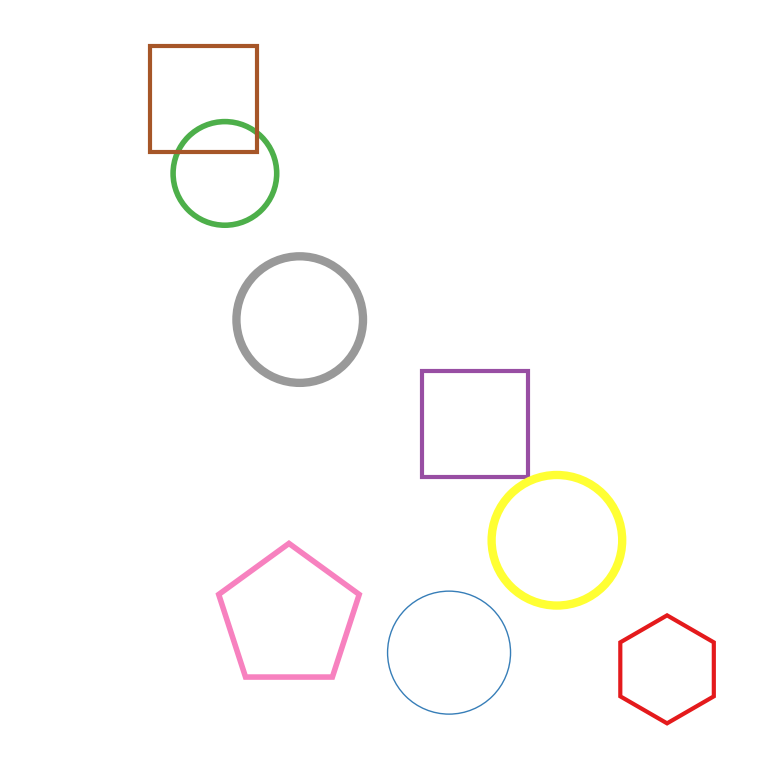[{"shape": "hexagon", "thickness": 1.5, "radius": 0.35, "center": [0.866, 0.131]}, {"shape": "circle", "thickness": 0.5, "radius": 0.4, "center": [0.583, 0.152]}, {"shape": "circle", "thickness": 2, "radius": 0.34, "center": [0.292, 0.775]}, {"shape": "square", "thickness": 1.5, "radius": 0.34, "center": [0.617, 0.449]}, {"shape": "circle", "thickness": 3, "radius": 0.42, "center": [0.723, 0.298]}, {"shape": "square", "thickness": 1.5, "radius": 0.35, "center": [0.264, 0.872]}, {"shape": "pentagon", "thickness": 2, "radius": 0.48, "center": [0.375, 0.198]}, {"shape": "circle", "thickness": 3, "radius": 0.41, "center": [0.389, 0.585]}]